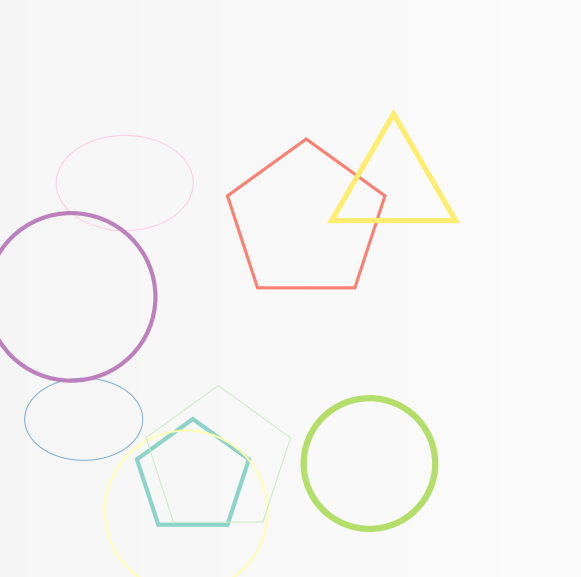[{"shape": "pentagon", "thickness": 2, "radius": 0.51, "center": [0.332, 0.172]}, {"shape": "circle", "thickness": 1, "radius": 0.7, "center": [0.32, 0.114]}, {"shape": "pentagon", "thickness": 1.5, "radius": 0.71, "center": [0.527, 0.616]}, {"shape": "oval", "thickness": 0.5, "radius": 0.51, "center": [0.144, 0.273]}, {"shape": "circle", "thickness": 3, "radius": 0.57, "center": [0.636, 0.196]}, {"shape": "oval", "thickness": 0.5, "radius": 0.59, "center": [0.215, 0.682]}, {"shape": "circle", "thickness": 2, "radius": 0.73, "center": [0.122, 0.485]}, {"shape": "pentagon", "thickness": 0.5, "radius": 0.65, "center": [0.375, 0.201]}, {"shape": "triangle", "thickness": 2.5, "radius": 0.62, "center": [0.677, 0.679]}]